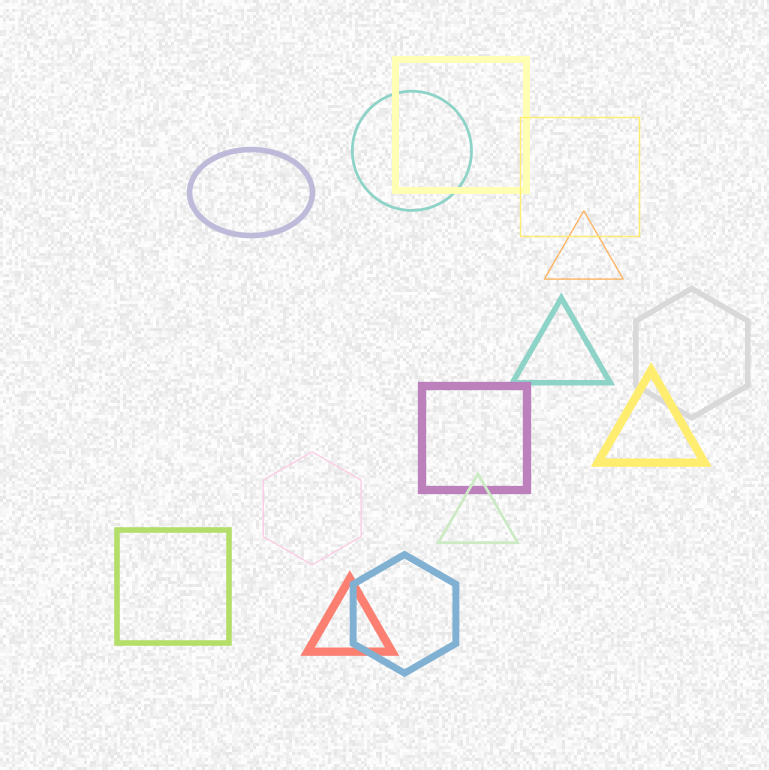[{"shape": "triangle", "thickness": 2, "radius": 0.37, "center": [0.729, 0.54]}, {"shape": "circle", "thickness": 1, "radius": 0.39, "center": [0.535, 0.804]}, {"shape": "square", "thickness": 2.5, "radius": 0.43, "center": [0.598, 0.839]}, {"shape": "oval", "thickness": 2, "radius": 0.4, "center": [0.326, 0.75]}, {"shape": "triangle", "thickness": 3, "radius": 0.32, "center": [0.454, 0.185]}, {"shape": "hexagon", "thickness": 2.5, "radius": 0.39, "center": [0.525, 0.203]}, {"shape": "triangle", "thickness": 0.5, "radius": 0.3, "center": [0.758, 0.667]}, {"shape": "square", "thickness": 2, "radius": 0.37, "center": [0.225, 0.238]}, {"shape": "hexagon", "thickness": 0.5, "radius": 0.37, "center": [0.405, 0.34]}, {"shape": "hexagon", "thickness": 2, "radius": 0.42, "center": [0.898, 0.541]}, {"shape": "square", "thickness": 3, "radius": 0.34, "center": [0.616, 0.431]}, {"shape": "triangle", "thickness": 1, "radius": 0.3, "center": [0.621, 0.325]}, {"shape": "square", "thickness": 0.5, "radius": 0.39, "center": [0.753, 0.771]}, {"shape": "triangle", "thickness": 3, "radius": 0.4, "center": [0.846, 0.439]}]